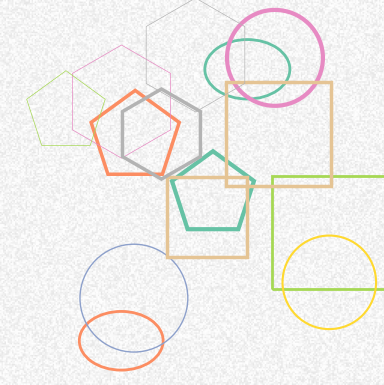[{"shape": "oval", "thickness": 2, "radius": 0.55, "center": [0.643, 0.82]}, {"shape": "pentagon", "thickness": 3, "radius": 0.56, "center": [0.553, 0.495]}, {"shape": "oval", "thickness": 2, "radius": 0.54, "center": [0.315, 0.115]}, {"shape": "pentagon", "thickness": 2.5, "radius": 0.6, "center": [0.351, 0.645]}, {"shape": "circle", "thickness": 1, "radius": 0.7, "center": [0.348, 0.226]}, {"shape": "circle", "thickness": 3, "radius": 0.62, "center": [0.714, 0.85]}, {"shape": "hexagon", "thickness": 0.5, "radius": 0.73, "center": [0.316, 0.736]}, {"shape": "pentagon", "thickness": 0.5, "radius": 0.54, "center": [0.171, 0.709]}, {"shape": "square", "thickness": 2, "radius": 0.73, "center": [0.854, 0.396]}, {"shape": "circle", "thickness": 1.5, "radius": 0.61, "center": [0.855, 0.267]}, {"shape": "square", "thickness": 2.5, "radius": 0.68, "center": [0.724, 0.651]}, {"shape": "square", "thickness": 2.5, "radius": 0.52, "center": [0.538, 0.436]}, {"shape": "hexagon", "thickness": 2.5, "radius": 0.58, "center": [0.419, 0.652]}, {"shape": "hexagon", "thickness": 0.5, "radius": 0.74, "center": [0.508, 0.857]}]